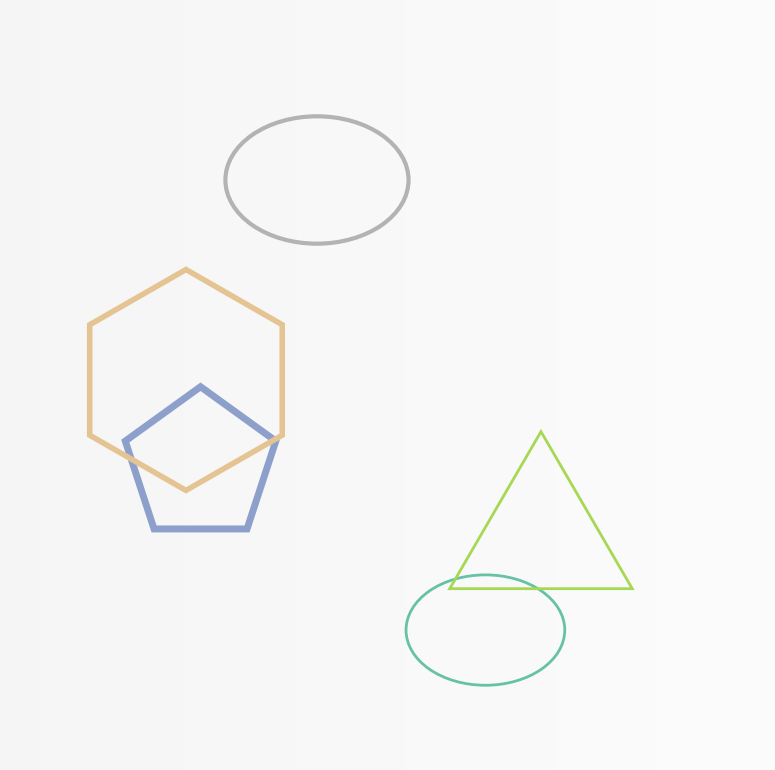[{"shape": "oval", "thickness": 1, "radius": 0.51, "center": [0.626, 0.182]}, {"shape": "pentagon", "thickness": 2.5, "radius": 0.51, "center": [0.259, 0.396]}, {"shape": "triangle", "thickness": 1, "radius": 0.68, "center": [0.698, 0.303]}, {"shape": "hexagon", "thickness": 2, "radius": 0.72, "center": [0.24, 0.507]}, {"shape": "oval", "thickness": 1.5, "radius": 0.59, "center": [0.409, 0.766]}]